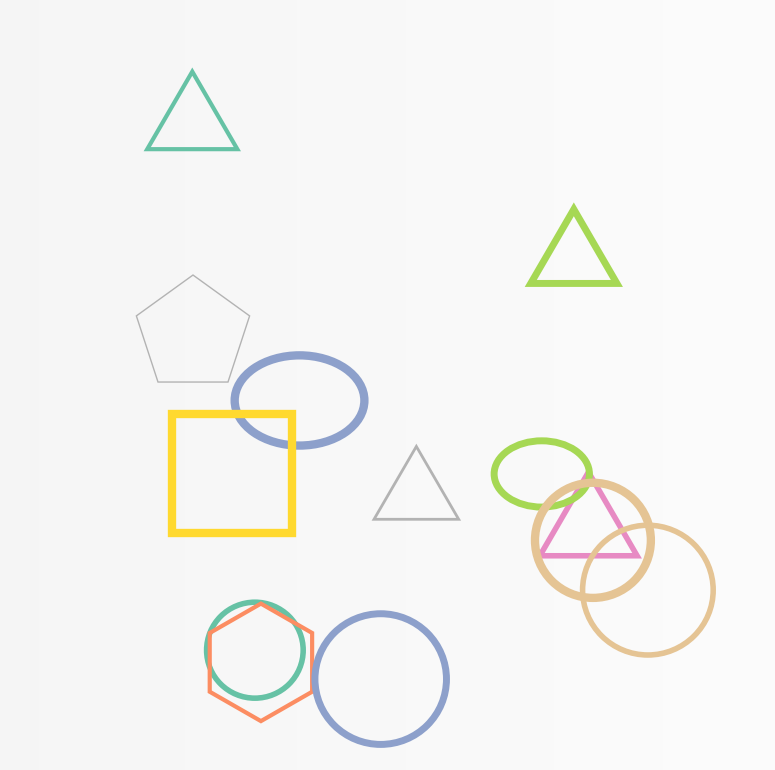[{"shape": "circle", "thickness": 2, "radius": 0.31, "center": [0.329, 0.156]}, {"shape": "triangle", "thickness": 1.5, "radius": 0.34, "center": [0.248, 0.84]}, {"shape": "hexagon", "thickness": 1.5, "radius": 0.38, "center": [0.337, 0.14]}, {"shape": "circle", "thickness": 2.5, "radius": 0.42, "center": [0.491, 0.118]}, {"shape": "oval", "thickness": 3, "radius": 0.42, "center": [0.387, 0.48]}, {"shape": "triangle", "thickness": 2, "radius": 0.36, "center": [0.759, 0.314]}, {"shape": "triangle", "thickness": 2.5, "radius": 0.32, "center": [0.74, 0.664]}, {"shape": "oval", "thickness": 2.5, "radius": 0.31, "center": [0.699, 0.384]}, {"shape": "square", "thickness": 3, "radius": 0.39, "center": [0.3, 0.385]}, {"shape": "circle", "thickness": 2, "radius": 0.42, "center": [0.836, 0.234]}, {"shape": "circle", "thickness": 3, "radius": 0.37, "center": [0.765, 0.298]}, {"shape": "pentagon", "thickness": 0.5, "radius": 0.38, "center": [0.249, 0.566]}, {"shape": "triangle", "thickness": 1, "radius": 0.32, "center": [0.537, 0.357]}]